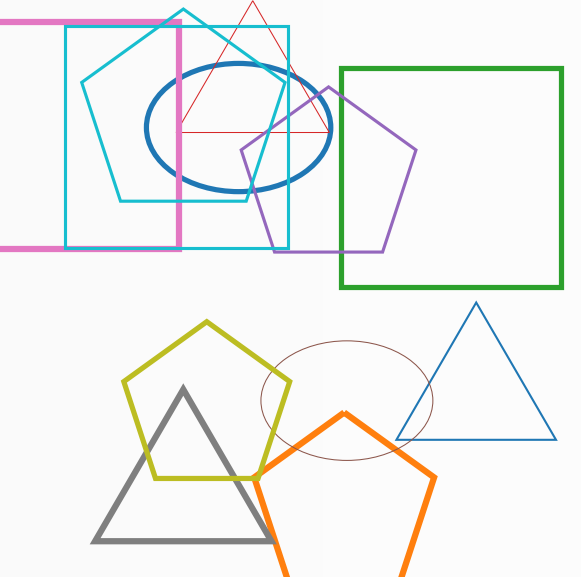[{"shape": "triangle", "thickness": 1, "radius": 0.79, "center": [0.819, 0.317]}, {"shape": "oval", "thickness": 2.5, "radius": 0.79, "center": [0.411, 0.778]}, {"shape": "pentagon", "thickness": 3, "radius": 0.81, "center": [0.592, 0.122]}, {"shape": "square", "thickness": 2.5, "radius": 0.95, "center": [0.776, 0.692]}, {"shape": "triangle", "thickness": 0.5, "radius": 0.76, "center": [0.435, 0.846]}, {"shape": "pentagon", "thickness": 1.5, "radius": 0.79, "center": [0.565, 0.691]}, {"shape": "oval", "thickness": 0.5, "radius": 0.74, "center": [0.597, 0.305]}, {"shape": "square", "thickness": 3, "radius": 0.98, "center": [0.111, 0.765]}, {"shape": "triangle", "thickness": 3, "radius": 0.88, "center": [0.315, 0.15]}, {"shape": "pentagon", "thickness": 2.5, "radius": 0.75, "center": [0.356, 0.292]}, {"shape": "square", "thickness": 1.5, "radius": 0.96, "center": [0.304, 0.761]}, {"shape": "pentagon", "thickness": 1.5, "radius": 0.92, "center": [0.315, 0.8]}]